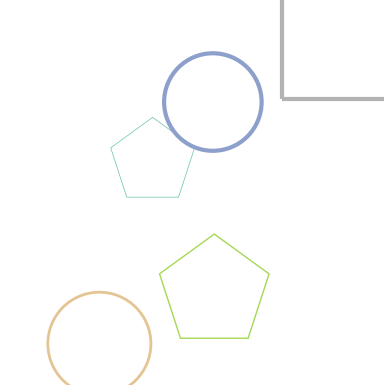[{"shape": "pentagon", "thickness": 0.5, "radius": 0.57, "center": [0.396, 0.581]}, {"shape": "circle", "thickness": 3, "radius": 0.63, "center": [0.553, 0.735]}, {"shape": "pentagon", "thickness": 1, "radius": 0.75, "center": [0.557, 0.242]}, {"shape": "circle", "thickness": 2, "radius": 0.67, "center": [0.258, 0.107]}, {"shape": "square", "thickness": 3, "radius": 0.71, "center": [0.874, 0.885]}]